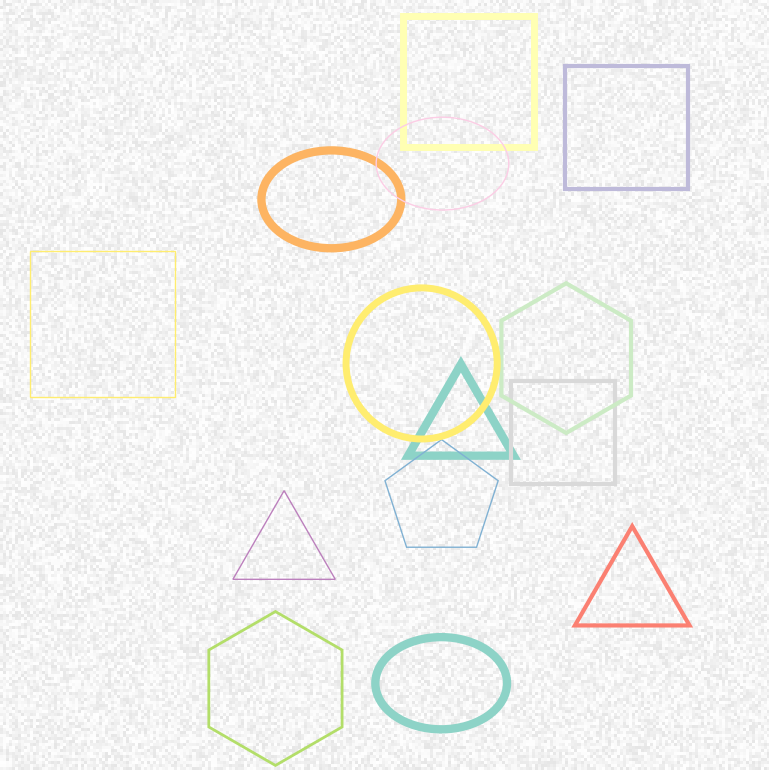[{"shape": "triangle", "thickness": 3, "radius": 0.4, "center": [0.599, 0.448]}, {"shape": "oval", "thickness": 3, "radius": 0.43, "center": [0.573, 0.113]}, {"shape": "square", "thickness": 2.5, "radius": 0.43, "center": [0.608, 0.894]}, {"shape": "square", "thickness": 1.5, "radius": 0.4, "center": [0.814, 0.835]}, {"shape": "triangle", "thickness": 1.5, "radius": 0.43, "center": [0.821, 0.231]}, {"shape": "pentagon", "thickness": 0.5, "radius": 0.39, "center": [0.573, 0.352]}, {"shape": "oval", "thickness": 3, "radius": 0.45, "center": [0.43, 0.741]}, {"shape": "hexagon", "thickness": 1, "radius": 0.5, "center": [0.358, 0.106]}, {"shape": "oval", "thickness": 0.5, "radius": 0.43, "center": [0.575, 0.788]}, {"shape": "square", "thickness": 1.5, "radius": 0.34, "center": [0.731, 0.438]}, {"shape": "triangle", "thickness": 0.5, "radius": 0.38, "center": [0.369, 0.286]}, {"shape": "hexagon", "thickness": 1.5, "radius": 0.49, "center": [0.735, 0.535]}, {"shape": "circle", "thickness": 2.5, "radius": 0.49, "center": [0.548, 0.528]}, {"shape": "square", "thickness": 0.5, "radius": 0.47, "center": [0.133, 0.579]}]